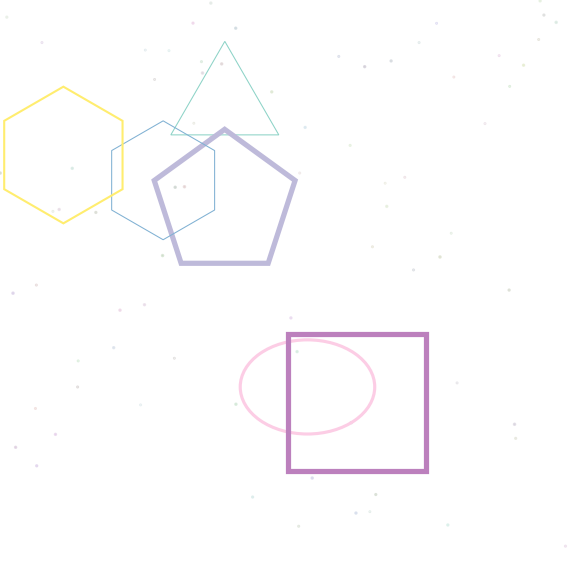[{"shape": "triangle", "thickness": 0.5, "radius": 0.54, "center": [0.389, 0.82]}, {"shape": "pentagon", "thickness": 2.5, "radius": 0.64, "center": [0.389, 0.647]}, {"shape": "hexagon", "thickness": 0.5, "radius": 0.51, "center": [0.282, 0.687]}, {"shape": "oval", "thickness": 1.5, "radius": 0.58, "center": [0.532, 0.329]}, {"shape": "square", "thickness": 2.5, "radius": 0.59, "center": [0.618, 0.303]}, {"shape": "hexagon", "thickness": 1, "radius": 0.59, "center": [0.11, 0.731]}]